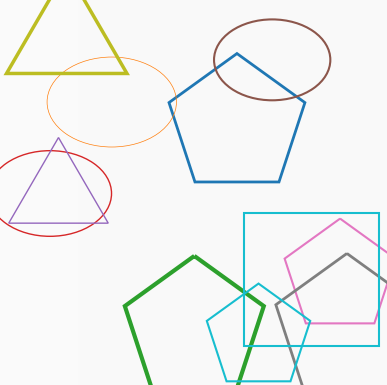[{"shape": "pentagon", "thickness": 2, "radius": 0.92, "center": [0.612, 0.677]}, {"shape": "oval", "thickness": 0.5, "radius": 0.83, "center": [0.288, 0.735]}, {"shape": "pentagon", "thickness": 3, "radius": 0.94, "center": [0.501, 0.147]}, {"shape": "oval", "thickness": 1, "radius": 0.79, "center": [0.129, 0.497]}, {"shape": "triangle", "thickness": 1, "radius": 0.74, "center": [0.151, 0.495]}, {"shape": "oval", "thickness": 1.5, "radius": 0.75, "center": [0.702, 0.845]}, {"shape": "pentagon", "thickness": 1.5, "radius": 0.75, "center": [0.878, 0.282]}, {"shape": "pentagon", "thickness": 2, "radius": 0.96, "center": [0.895, 0.149]}, {"shape": "triangle", "thickness": 2.5, "radius": 0.9, "center": [0.172, 0.899]}, {"shape": "pentagon", "thickness": 1.5, "radius": 0.7, "center": [0.667, 0.123]}, {"shape": "square", "thickness": 1.5, "radius": 0.87, "center": [0.804, 0.274]}]